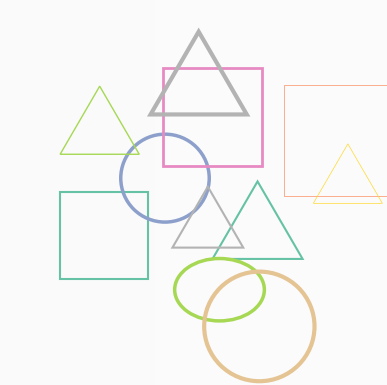[{"shape": "square", "thickness": 1.5, "radius": 0.56, "center": [0.268, 0.387]}, {"shape": "triangle", "thickness": 1.5, "radius": 0.67, "center": [0.665, 0.395]}, {"shape": "square", "thickness": 0.5, "radius": 0.72, "center": [0.878, 0.635]}, {"shape": "circle", "thickness": 2.5, "radius": 0.57, "center": [0.426, 0.537]}, {"shape": "square", "thickness": 2, "radius": 0.63, "center": [0.549, 0.696]}, {"shape": "oval", "thickness": 2.5, "radius": 0.58, "center": [0.566, 0.248]}, {"shape": "triangle", "thickness": 1, "radius": 0.59, "center": [0.257, 0.658]}, {"shape": "triangle", "thickness": 0.5, "radius": 0.51, "center": [0.898, 0.523]}, {"shape": "circle", "thickness": 3, "radius": 0.71, "center": [0.669, 0.152]}, {"shape": "triangle", "thickness": 3, "radius": 0.72, "center": [0.513, 0.774]}, {"shape": "triangle", "thickness": 1.5, "radius": 0.53, "center": [0.536, 0.41]}]